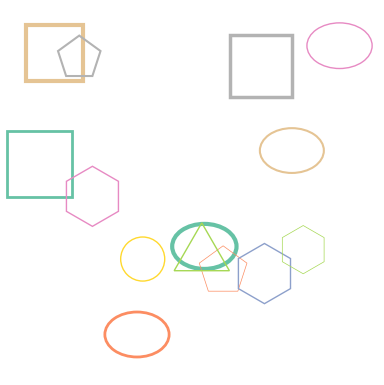[{"shape": "oval", "thickness": 3, "radius": 0.42, "center": [0.531, 0.36]}, {"shape": "square", "thickness": 2, "radius": 0.43, "center": [0.103, 0.574]}, {"shape": "oval", "thickness": 2, "radius": 0.42, "center": [0.356, 0.131]}, {"shape": "pentagon", "thickness": 0.5, "radius": 0.33, "center": [0.579, 0.296]}, {"shape": "hexagon", "thickness": 1, "radius": 0.39, "center": [0.687, 0.289]}, {"shape": "oval", "thickness": 1, "radius": 0.42, "center": [0.882, 0.881]}, {"shape": "hexagon", "thickness": 1, "radius": 0.39, "center": [0.24, 0.49]}, {"shape": "hexagon", "thickness": 0.5, "radius": 0.31, "center": [0.788, 0.352]}, {"shape": "triangle", "thickness": 1, "radius": 0.41, "center": [0.524, 0.338]}, {"shape": "circle", "thickness": 1, "radius": 0.29, "center": [0.371, 0.327]}, {"shape": "square", "thickness": 3, "radius": 0.37, "center": [0.142, 0.862]}, {"shape": "oval", "thickness": 1.5, "radius": 0.42, "center": [0.758, 0.609]}, {"shape": "pentagon", "thickness": 1.5, "radius": 0.29, "center": [0.206, 0.85]}, {"shape": "square", "thickness": 2.5, "radius": 0.4, "center": [0.678, 0.829]}]